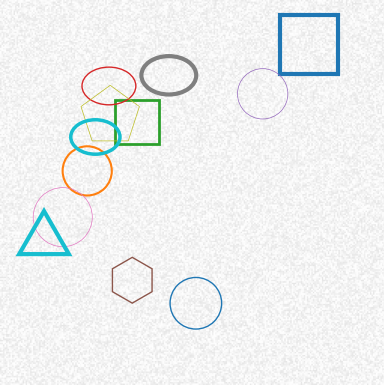[{"shape": "circle", "thickness": 1, "radius": 0.33, "center": [0.509, 0.212]}, {"shape": "square", "thickness": 3, "radius": 0.38, "center": [0.802, 0.884]}, {"shape": "circle", "thickness": 1.5, "radius": 0.32, "center": [0.227, 0.556]}, {"shape": "square", "thickness": 2, "radius": 0.29, "center": [0.356, 0.684]}, {"shape": "oval", "thickness": 1, "radius": 0.35, "center": [0.283, 0.777]}, {"shape": "circle", "thickness": 0.5, "radius": 0.33, "center": [0.682, 0.756]}, {"shape": "hexagon", "thickness": 1, "radius": 0.3, "center": [0.343, 0.272]}, {"shape": "circle", "thickness": 0.5, "radius": 0.38, "center": [0.163, 0.436]}, {"shape": "oval", "thickness": 3, "radius": 0.36, "center": [0.438, 0.804]}, {"shape": "pentagon", "thickness": 0.5, "radius": 0.4, "center": [0.286, 0.699]}, {"shape": "oval", "thickness": 2.5, "radius": 0.32, "center": [0.248, 0.644]}, {"shape": "triangle", "thickness": 3, "radius": 0.37, "center": [0.114, 0.377]}]